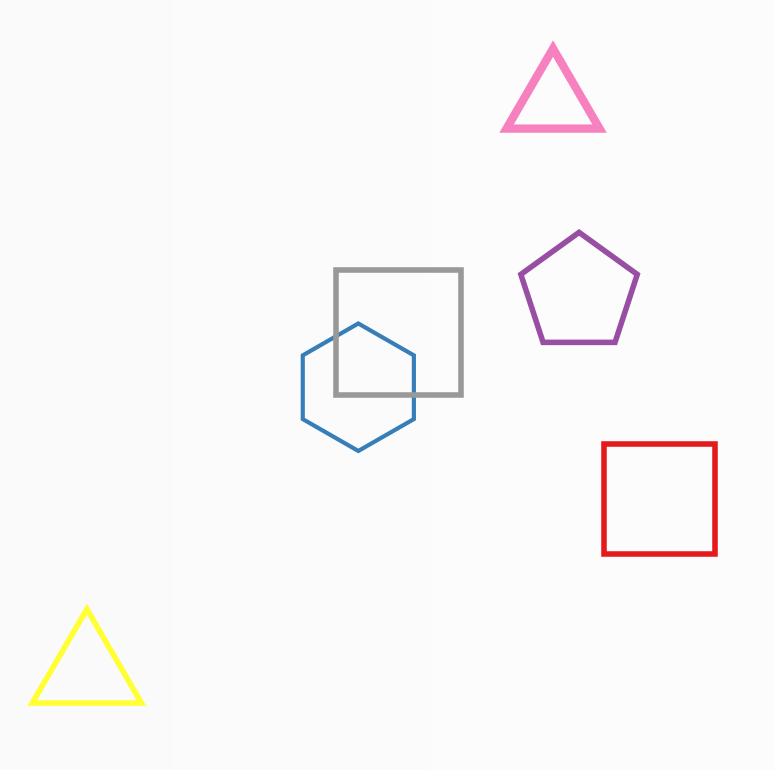[{"shape": "square", "thickness": 2, "radius": 0.36, "center": [0.851, 0.352]}, {"shape": "hexagon", "thickness": 1.5, "radius": 0.41, "center": [0.462, 0.497]}, {"shape": "pentagon", "thickness": 2, "radius": 0.39, "center": [0.747, 0.619]}, {"shape": "triangle", "thickness": 2, "radius": 0.41, "center": [0.112, 0.128]}, {"shape": "triangle", "thickness": 3, "radius": 0.35, "center": [0.714, 0.868]}, {"shape": "square", "thickness": 2, "radius": 0.4, "center": [0.515, 0.568]}]